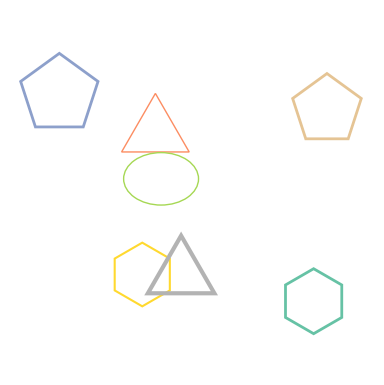[{"shape": "hexagon", "thickness": 2, "radius": 0.42, "center": [0.815, 0.218]}, {"shape": "triangle", "thickness": 1, "radius": 0.51, "center": [0.404, 0.656]}, {"shape": "pentagon", "thickness": 2, "radius": 0.53, "center": [0.154, 0.756]}, {"shape": "oval", "thickness": 1, "radius": 0.49, "center": [0.418, 0.535]}, {"shape": "hexagon", "thickness": 1.5, "radius": 0.41, "center": [0.37, 0.287]}, {"shape": "pentagon", "thickness": 2, "radius": 0.47, "center": [0.849, 0.715]}, {"shape": "triangle", "thickness": 3, "radius": 0.5, "center": [0.47, 0.288]}]